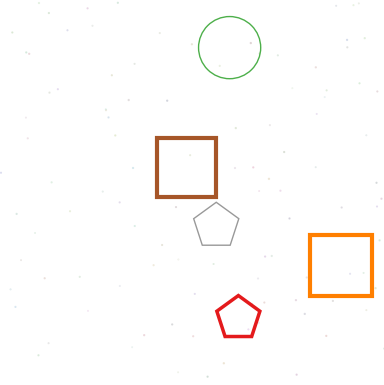[{"shape": "pentagon", "thickness": 2.5, "radius": 0.29, "center": [0.619, 0.174]}, {"shape": "circle", "thickness": 1, "radius": 0.4, "center": [0.596, 0.876]}, {"shape": "square", "thickness": 3, "radius": 0.4, "center": [0.885, 0.31]}, {"shape": "square", "thickness": 3, "radius": 0.38, "center": [0.485, 0.564]}, {"shape": "pentagon", "thickness": 1, "radius": 0.31, "center": [0.562, 0.413]}]